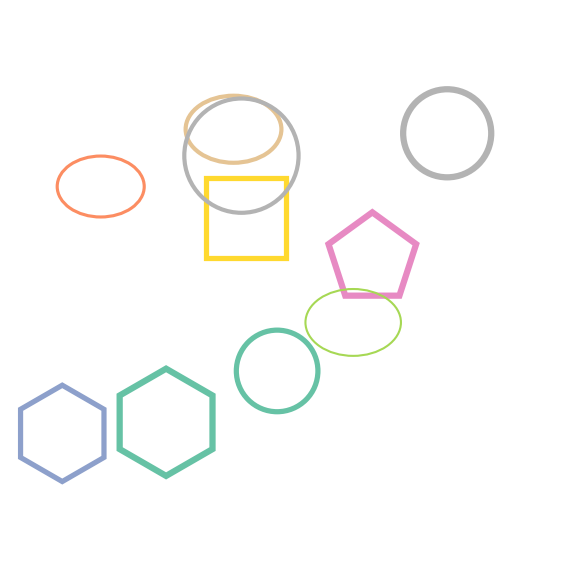[{"shape": "circle", "thickness": 2.5, "radius": 0.35, "center": [0.48, 0.357]}, {"shape": "hexagon", "thickness": 3, "radius": 0.46, "center": [0.288, 0.268]}, {"shape": "oval", "thickness": 1.5, "radius": 0.38, "center": [0.174, 0.676]}, {"shape": "hexagon", "thickness": 2.5, "radius": 0.42, "center": [0.108, 0.249]}, {"shape": "pentagon", "thickness": 3, "radius": 0.4, "center": [0.645, 0.552]}, {"shape": "oval", "thickness": 1, "radius": 0.41, "center": [0.612, 0.441]}, {"shape": "square", "thickness": 2.5, "radius": 0.35, "center": [0.425, 0.622]}, {"shape": "oval", "thickness": 2, "radius": 0.41, "center": [0.404, 0.775]}, {"shape": "circle", "thickness": 3, "radius": 0.38, "center": [0.774, 0.768]}, {"shape": "circle", "thickness": 2, "radius": 0.49, "center": [0.418, 0.73]}]